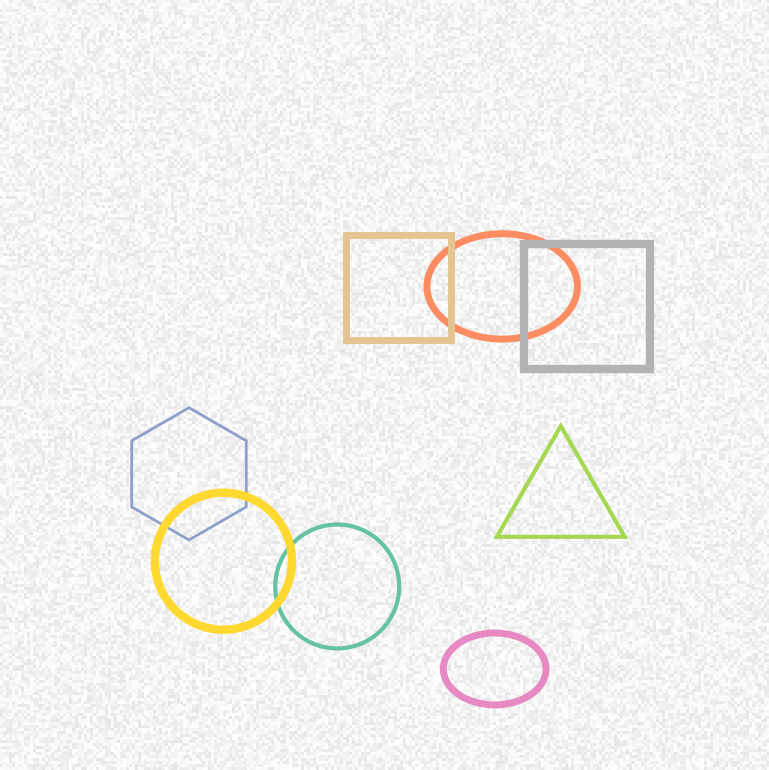[{"shape": "circle", "thickness": 1.5, "radius": 0.4, "center": [0.438, 0.238]}, {"shape": "oval", "thickness": 2.5, "radius": 0.49, "center": [0.652, 0.628]}, {"shape": "hexagon", "thickness": 1, "radius": 0.43, "center": [0.245, 0.385]}, {"shape": "oval", "thickness": 2.5, "radius": 0.33, "center": [0.642, 0.131]}, {"shape": "triangle", "thickness": 1.5, "radius": 0.48, "center": [0.728, 0.351]}, {"shape": "circle", "thickness": 3, "radius": 0.45, "center": [0.29, 0.271]}, {"shape": "square", "thickness": 2.5, "radius": 0.34, "center": [0.518, 0.627]}, {"shape": "square", "thickness": 3, "radius": 0.41, "center": [0.762, 0.602]}]